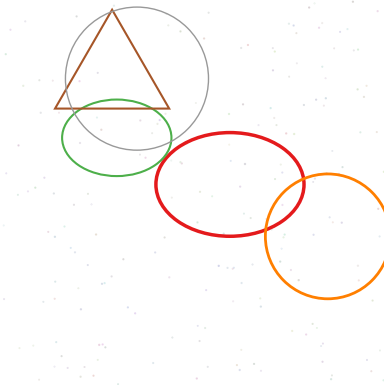[{"shape": "oval", "thickness": 2.5, "radius": 0.96, "center": [0.597, 0.521]}, {"shape": "oval", "thickness": 1.5, "radius": 0.71, "center": [0.303, 0.642]}, {"shape": "circle", "thickness": 2, "radius": 0.81, "center": [0.851, 0.386]}, {"shape": "triangle", "thickness": 1.5, "radius": 0.86, "center": [0.291, 0.804]}, {"shape": "circle", "thickness": 1, "radius": 0.93, "center": [0.356, 0.796]}]